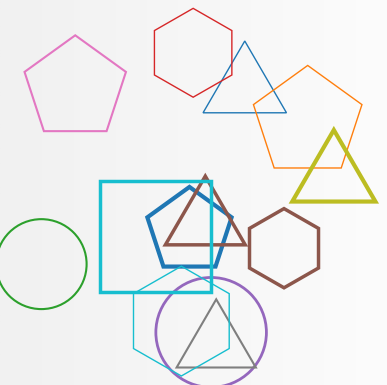[{"shape": "triangle", "thickness": 1, "radius": 0.62, "center": [0.632, 0.769]}, {"shape": "pentagon", "thickness": 3, "radius": 0.57, "center": [0.489, 0.4]}, {"shape": "pentagon", "thickness": 1, "radius": 0.74, "center": [0.794, 0.683]}, {"shape": "circle", "thickness": 1.5, "radius": 0.58, "center": [0.107, 0.314]}, {"shape": "hexagon", "thickness": 1, "radius": 0.58, "center": [0.498, 0.863]}, {"shape": "circle", "thickness": 2, "radius": 0.71, "center": [0.545, 0.137]}, {"shape": "hexagon", "thickness": 2.5, "radius": 0.51, "center": [0.733, 0.355]}, {"shape": "triangle", "thickness": 2.5, "radius": 0.59, "center": [0.53, 0.424]}, {"shape": "pentagon", "thickness": 1.5, "radius": 0.69, "center": [0.194, 0.771]}, {"shape": "triangle", "thickness": 1.5, "radius": 0.59, "center": [0.558, 0.104]}, {"shape": "triangle", "thickness": 3, "radius": 0.62, "center": [0.861, 0.538]}, {"shape": "hexagon", "thickness": 1, "radius": 0.71, "center": [0.468, 0.166]}, {"shape": "square", "thickness": 2.5, "radius": 0.72, "center": [0.4, 0.386]}]